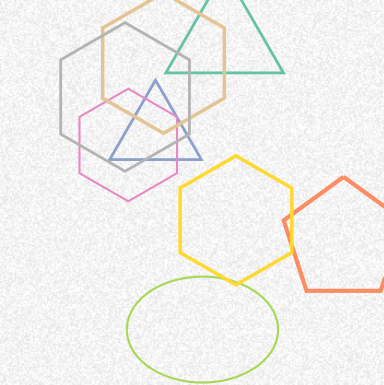[{"shape": "triangle", "thickness": 2, "radius": 0.88, "center": [0.583, 0.899]}, {"shape": "pentagon", "thickness": 3, "radius": 0.82, "center": [0.892, 0.377]}, {"shape": "triangle", "thickness": 2, "radius": 0.69, "center": [0.404, 0.654]}, {"shape": "hexagon", "thickness": 1.5, "radius": 0.73, "center": [0.333, 0.623]}, {"shape": "oval", "thickness": 1.5, "radius": 0.98, "center": [0.526, 0.144]}, {"shape": "hexagon", "thickness": 2.5, "radius": 0.84, "center": [0.613, 0.428]}, {"shape": "hexagon", "thickness": 2.5, "radius": 0.91, "center": [0.425, 0.836]}, {"shape": "hexagon", "thickness": 2, "radius": 0.97, "center": [0.325, 0.748]}]